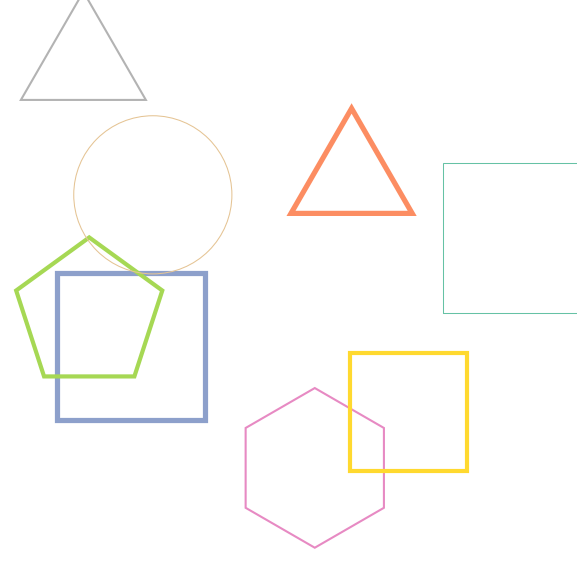[{"shape": "square", "thickness": 0.5, "radius": 0.65, "center": [0.897, 0.587]}, {"shape": "triangle", "thickness": 2.5, "radius": 0.61, "center": [0.609, 0.69]}, {"shape": "square", "thickness": 2.5, "radius": 0.64, "center": [0.227, 0.399]}, {"shape": "hexagon", "thickness": 1, "radius": 0.69, "center": [0.545, 0.189]}, {"shape": "pentagon", "thickness": 2, "radius": 0.67, "center": [0.154, 0.455]}, {"shape": "square", "thickness": 2, "radius": 0.51, "center": [0.707, 0.286]}, {"shape": "circle", "thickness": 0.5, "radius": 0.68, "center": [0.265, 0.662]}, {"shape": "triangle", "thickness": 1, "radius": 0.62, "center": [0.144, 0.889]}]